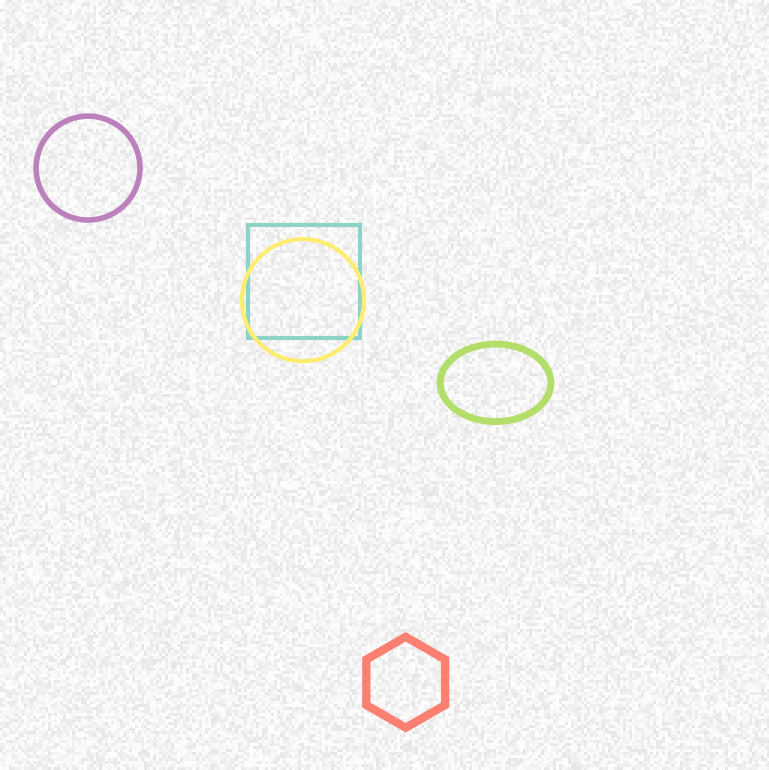[{"shape": "square", "thickness": 1.5, "radius": 0.37, "center": [0.395, 0.634]}, {"shape": "hexagon", "thickness": 3, "radius": 0.3, "center": [0.527, 0.114]}, {"shape": "oval", "thickness": 2.5, "radius": 0.36, "center": [0.644, 0.503]}, {"shape": "circle", "thickness": 2, "radius": 0.34, "center": [0.114, 0.782]}, {"shape": "circle", "thickness": 1.5, "radius": 0.4, "center": [0.393, 0.61]}]